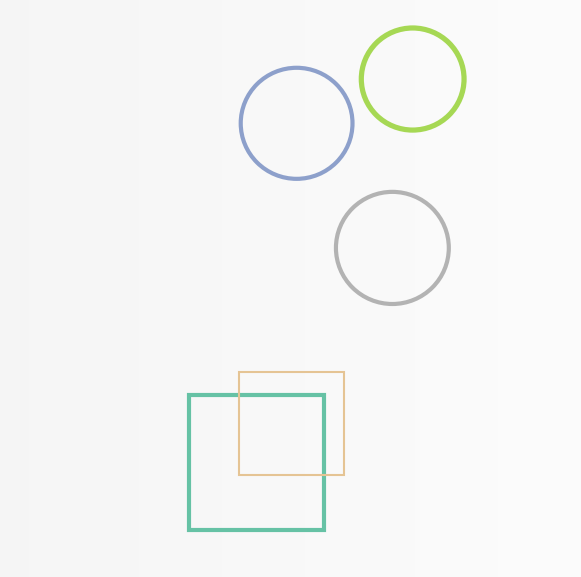[{"shape": "square", "thickness": 2, "radius": 0.58, "center": [0.441, 0.199]}, {"shape": "circle", "thickness": 2, "radius": 0.48, "center": [0.51, 0.786]}, {"shape": "circle", "thickness": 2.5, "radius": 0.44, "center": [0.71, 0.862]}, {"shape": "square", "thickness": 1, "radius": 0.45, "center": [0.501, 0.266]}, {"shape": "circle", "thickness": 2, "radius": 0.49, "center": [0.675, 0.57]}]